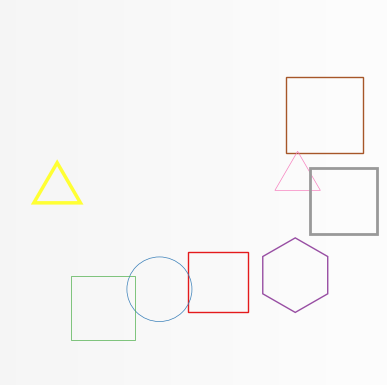[{"shape": "square", "thickness": 1, "radius": 0.39, "center": [0.563, 0.267]}, {"shape": "circle", "thickness": 0.5, "radius": 0.42, "center": [0.411, 0.249]}, {"shape": "square", "thickness": 0.5, "radius": 0.41, "center": [0.266, 0.199]}, {"shape": "hexagon", "thickness": 1, "radius": 0.48, "center": [0.762, 0.285]}, {"shape": "triangle", "thickness": 2.5, "radius": 0.35, "center": [0.147, 0.508]}, {"shape": "square", "thickness": 1, "radius": 0.49, "center": [0.838, 0.701]}, {"shape": "triangle", "thickness": 0.5, "radius": 0.34, "center": [0.768, 0.539]}, {"shape": "square", "thickness": 2, "radius": 0.43, "center": [0.888, 0.478]}]